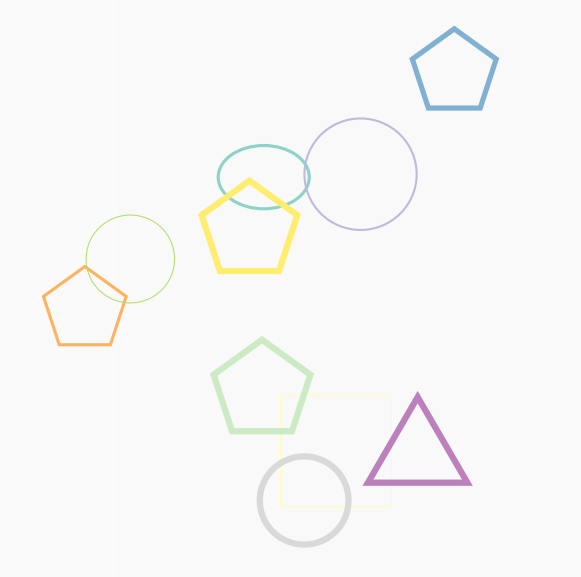[{"shape": "oval", "thickness": 1.5, "radius": 0.39, "center": [0.454, 0.692]}, {"shape": "square", "thickness": 0.5, "radius": 0.48, "center": [0.577, 0.219]}, {"shape": "circle", "thickness": 1, "radius": 0.48, "center": [0.62, 0.697]}, {"shape": "pentagon", "thickness": 2.5, "radius": 0.38, "center": [0.782, 0.873]}, {"shape": "pentagon", "thickness": 1.5, "radius": 0.37, "center": [0.146, 0.463]}, {"shape": "circle", "thickness": 0.5, "radius": 0.38, "center": [0.224, 0.551]}, {"shape": "circle", "thickness": 3, "radius": 0.38, "center": [0.523, 0.133]}, {"shape": "triangle", "thickness": 3, "radius": 0.49, "center": [0.719, 0.213]}, {"shape": "pentagon", "thickness": 3, "radius": 0.44, "center": [0.451, 0.323]}, {"shape": "pentagon", "thickness": 3, "radius": 0.43, "center": [0.429, 0.6]}]